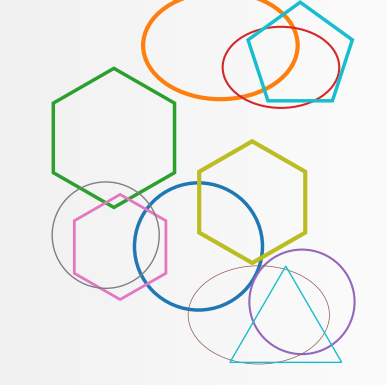[{"shape": "circle", "thickness": 2.5, "radius": 0.83, "center": [0.512, 0.36]}, {"shape": "oval", "thickness": 3, "radius": 1.0, "center": [0.569, 0.882]}, {"shape": "hexagon", "thickness": 2.5, "radius": 0.9, "center": [0.294, 0.642]}, {"shape": "oval", "thickness": 1.5, "radius": 0.75, "center": [0.725, 0.825]}, {"shape": "circle", "thickness": 1.5, "radius": 0.68, "center": [0.779, 0.216]}, {"shape": "oval", "thickness": 0.5, "radius": 0.91, "center": [0.668, 0.182]}, {"shape": "hexagon", "thickness": 2, "radius": 0.68, "center": [0.31, 0.358]}, {"shape": "circle", "thickness": 1, "radius": 0.69, "center": [0.273, 0.389]}, {"shape": "hexagon", "thickness": 3, "radius": 0.79, "center": [0.651, 0.475]}, {"shape": "triangle", "thickness": 1, "radius": 0.83, "center": [0.738, 0.142]}, {"shape": "pentagon", "thickness": 2.5, "radius": 0.71, "center": [0.775, 0.853]}]